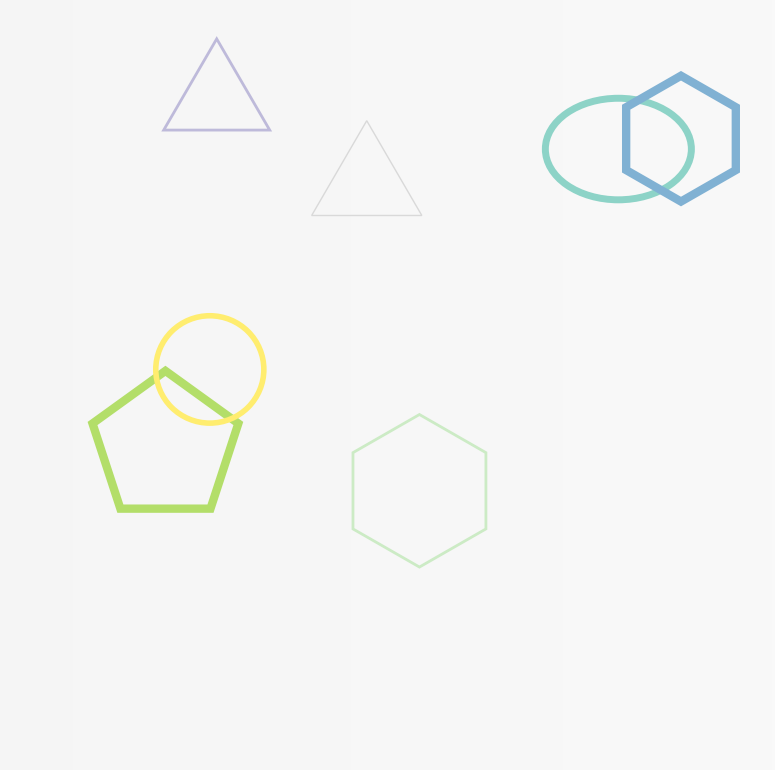[{"shape": "oval", "thickness": 2.5, "radius": 0.47, "center": [0.798, 0.806]}, {"shape": "triangle", "thickness": 1, "radius": 0.39, "center": [0.28, 0.871]}, {"shape": "hexagon", "thickness": 3, "radius": 0.41, "center": [0.879, 0.82]}, {"shape": "pentagon", "thickness": 3, "radius": 0.49, "center": [0.213, 0.419]}, {"shape": "triangle", "thickness": 0.5, "radius": 0.41, "center": [0.473, 0.761]}, {"shape": "hexagon", "thickness": 1, "radius": 0.5, "center": [0.541, 0.363]}, {"shape": "circle", "thickness": 2, "radius": 0.35, "center": [0.271, 0.52]}]